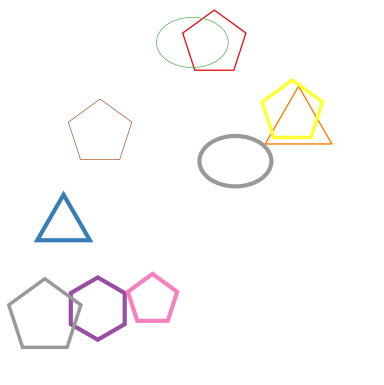[{"shape": "pentagon", "thickness": 1, "radius": 0.43, "center": [0.557, 0.887]}, {"shape": "triangle", "thickness": 3, "radius": 0.39, "center": [0.165, 0.415]}, {"shape": "oval", "thickness": 0.5, "radius": 0.47, "center": [0.5, 0.89]}, {"shape": "hexagon", "thickness": 3, "radius": 0.4, "center": [0.254, 0.198]}, {"shape": "triangle", "thickness": 1, "radius": 0.5, "center": [0.776, 0.676]}, {"shape": "pentagon", "thickness": 2.5, "radius": 0.41, "center": [0.759, 0.71]}, {"shape": "pentagon", "thickness": 0.5, "radius": 0.43, "center": [0.26, 0.656]}, {"shape": "pentagon", "thickness": 3, "radius": 0.34, "center": [0.396, 0.221]}, {"shape": "pentagon", "thickness": 2.5, "radius": 0.49, "center": [0.116, 0.178]}, {"shape": "oval", "thickness": 3, "radius": 0.47, "center": [0.611, 0.581]}]